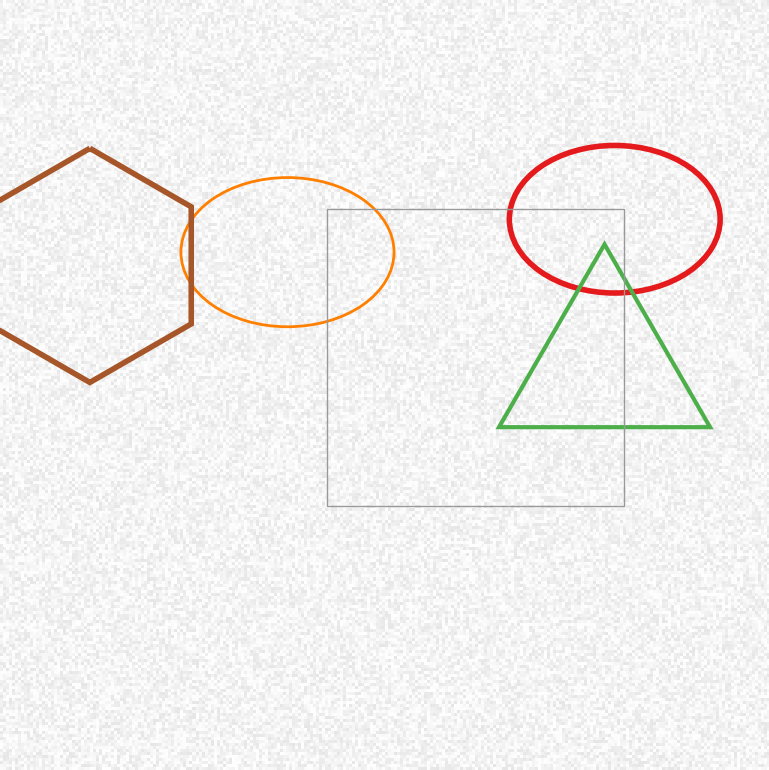[{"shape": "oval", "thickness": 2, "radius": 0.68, "center": [0.798, 0.715]}, {"shape": "triangle", "thickness": 1.5, "radius": 0.79, "center": [0.785, 0.524]}, {"shape": "oval", "thickness": 1, "radius": 0.69, "center": [0.373, 0.673]}, {"shape": "hexagon", "thickness": 2, "radius": 0.76, "center": [0.117, 0.655]}, {"shape": "square", "thickness": 0.5, "radius": 0.96, "center": [0.618, 0.536]}]